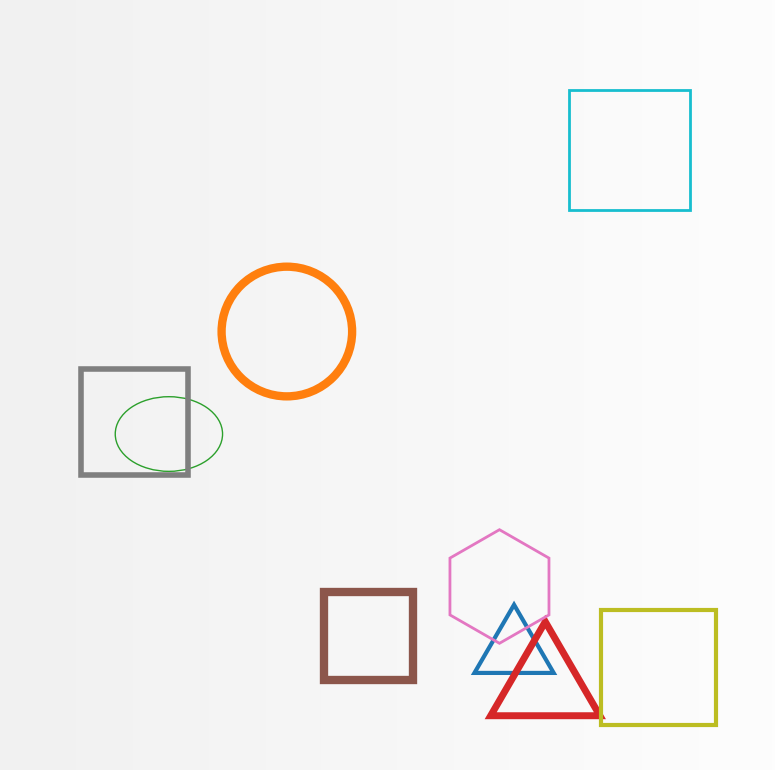[{"shape": "triangle", "thickness": 1.5, "radius": 0.3, "center": [0.663, 0.156]}, {"shape": "circle", "thickness": 3, "radius": 0.42, "center": [0.37, 0.569]}, {"shape": "oval", "thickness": 0.5, "radius": 0.35, "center": [0.218, 0.436]}, {"shape": "triangle", "thickness": 2.5, "radius": 0.41, "center": [0.704, 0.111]}, {"shape": "square", "thickness": 3, "radius": 0.29, "center": [0.476, 0.174]}, {"shape": "hexagon", "thickness": 1, "radius": 0.37, "center": [0.644, 0.238]}, {"shape": "square", "thickness": 2, "radius": 0.35, "center": [0.174, 0.452]}, {"shape": "square", "thickness": 1.5, "radius": 0.37, "center": [0.85, 0.133]}, {"shape": "square", "thickness": 1, "radius": 0.39, "center": [0.812, 0.805]}]